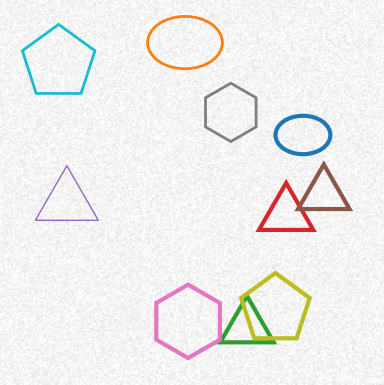[{"shape": "oval", "thickness": 3, "radius": 0.36, "center": [0.787, 0.649]}, {"shape": "oval", "thickness": 2, "radius": 0.49, "center": [0.481, 0.889]}, {"shape": "triangle", "thickness": 3, "radius": 0.4, "center": [0.642, 0.151]}, {"shape": "triangle", "thickness": 3, "radius": 0.41, "center": [0.743, 0.443]}, {"shape": "triangle", "thickness": 1, "radius": 0.47, "center": [0.174, 0.475]}, {"shape": "triangle", "thickness": 3, "radius": 0.39, "center": [0.841, 0.496]}, {"shape": "hexagon", "thickness": 3, "radius": 0.48, "center": [0.489, 0.165]}, {"shape": "hexagon", "thickness": 2, "radius": 0.38, "center": [0.6, 0.708]}, {"shape": "pentagon", "thickness": 3, "radius": 0.47, "center": [0.715, 0.197]}, {"shape": "pentagon", "thickness": 2, "radius": 0.5, "center": [0.152, 0.838]}]